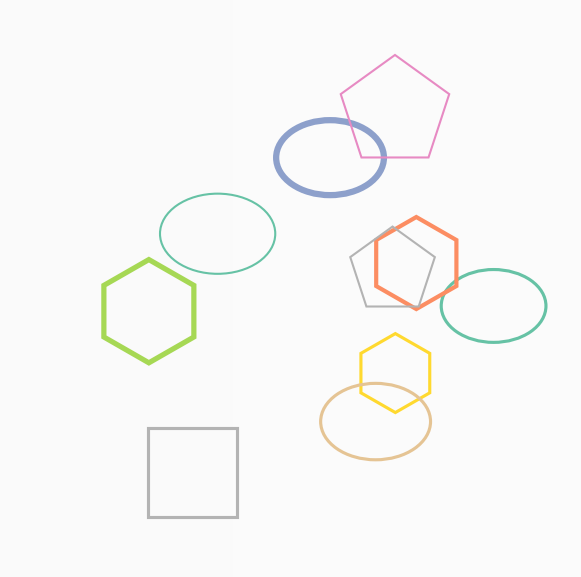[{"shape": "oval", "thickness": 1, "radius": 0.5, "center": [0.374, 0.594]}, {"shape": "oval", "thickness": 1.5, "radius": 0.45, "center": [0.849, 0.469]}, {"shape": "hexagon", "thickness": 2, "radius": 0.4, "center": [0.716, 0.544]}, {"shape": "oval", "thickness": 3, "radius": 0.46, "center": [0.568, 0.726]}, {"shape": "pentagon", "thickness": 1, "radius": 0.49, "center": [0.68, 0.806]}, {"shape": "hexagon", "thickness": 2.5, "radius": 0.45, "center": [0.256, 0.46]}, {"shape": "hexagon", "thickness": 1.5, "radius": 0.34, "center": [0.68, 0.353]}, {"shape": "oval", "thickness": 1.5, "radius": 0.47, "center": [0.646, 0.269]}, {"shape": "square", "thickness": 1.5, "radius": 0.38, "center": [0.332, 0.181]}, {"shape": "pentagon", "thickness": 1, "radius": 0.38, "center": [0.675, 0.53]}]